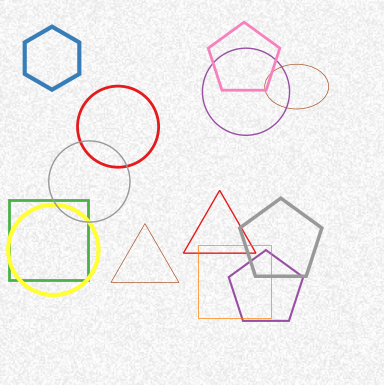[{"shape": "circle", "thickness": 2, "radius": 0.53, "center": [0.307, 0.671]}, {"shape": "triangle", "thickness": 1, "radius": 0.54, "center": [0.571, 0.397]}, {"shape": "hexagon", "thickness": 3, "radius": 0.41, "center": [0.135, 0.849]}, {"shape": "square", "thickness": 2, "radius": 0.52, "center": [0.126, 0.377]}, {"shape": "circle", "thickness": 1, "radius": 0.57, "center": [0.639, 0.762]}, {"shape": "pentagon", "thickness": 1.5, "radius": 0.51, "center": [0.691, 0.249]}, {"shape": "square", "thickness": 0.5, "radius": 0.47, "center": [0.609, 0.27]}, {"shape": "circle", "thickness": 3, "radius": 0.59, "center": [0.139, 0.351]}, {"shape": "oval", "thickness": 0.5, "radius": 0.42, "center": [0.771, 0.775]}, {"shape": "triangle", "thickness": 0.5, "radius": 0.51, "center": [0.376, 0.317]}, {"shape": "pentagon", "thickness": 2, "radius": 0.49, "center": [0.634, 0.845]}, {"shape": "circle", "thickness": 1, "radius": 0.53, "center": [0.232, 0.529]}, {"shape": "pentagon", "thickness": 2.5, "radius": 0.56, "center": [0.729, 0.373]}]